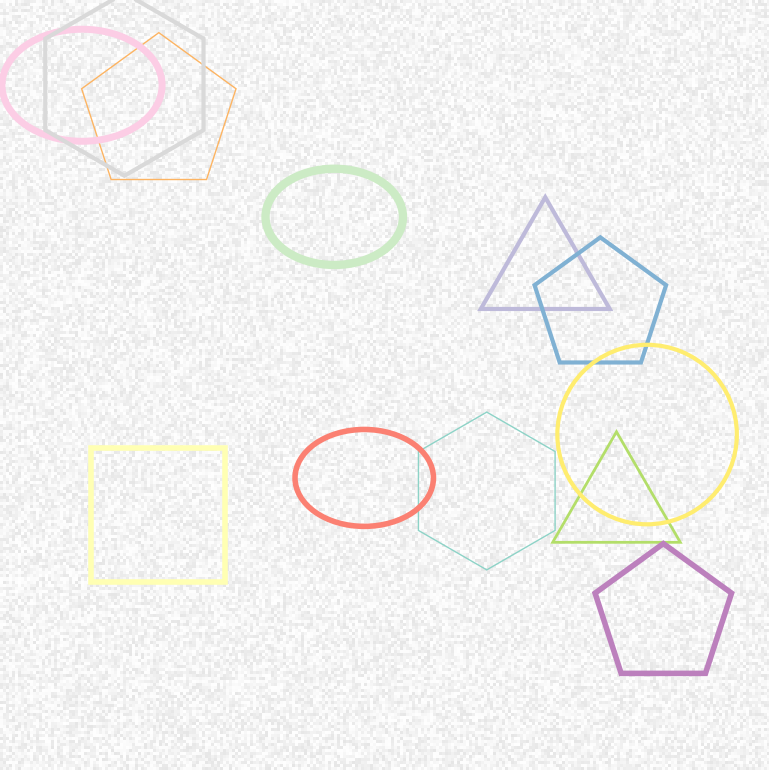[{"shape": "hexagon", "thickness": 0.5, "radius": 0.51, "center": [0.632, 0.362]}, {"shape": "square", "thickness": 2, "radius": 0.44, "center": [0.205, 0.331]}, {"shape": "triangle", "thickness": 1.5, "radius": 0.48, "center": [0.708, 0.647]}, {"shape": "oval", "thickness": 2, "radius": 0.45, "center": [0.473, 0.379]}, {"shape": "pentagon", "thickness": 1.5, "radius": 0.45, "center": [0.78, 0.602]}, {"shape": "pentagon", "thickness": 0.5, "radius": 0.53, "center": [0.206, 0.852]}, {"shape": "triangle", "thickness": 1, "radius": 0.48, "center": [0.801, 0.344]}, {"shape": "oval", "thickness": 2.5, "radius": 0.52, "center": [0.107, 0.889]}, {"shape": "hexagon", "thickness": 1.5, "radius": 0.59, "center": [0.162, 0.89]}, {"shape": "pentagon", "thickness": 2, "radius": 0.47, "center": [0.861, 0.201]}, {"shape": "oval", "thickness": 3, "radius": 0.45, "center": [0.434, 0.718]}, {"shape": "circle", "thickness": 1.5, "radius": 0.58, "center": [0.84, 0.436]}]